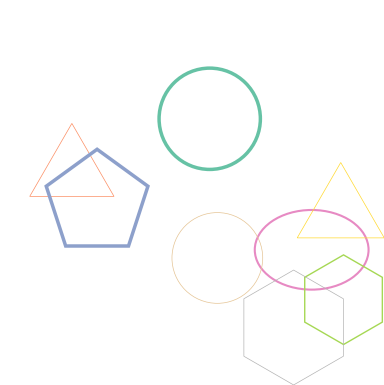[{"shape": "circle", "thickness": 2.5, "radius": 0.66, "center": [0.545, 0.691]}, {"shape": "triangle", "thickness": 0.5, "radius": 0.63, "center": [0.187, 0.553]}, {"shape": "pentagon", "thickness": 2.5, "radius": 0.69, "center": [0.252, 0.473]}, {"shape": "oval", "thickness": 1.5, "radius": 0.74, "center": [0.81, 0.351]}, {"shape": "hexagon", "thickness": 1, "radius": 0.58, "center": [0.892, 0.222]}, {"shape": "triangle", "thickness": 0.5, "radius": 0.65, "center": [0.885, 0.447]}, {"shape": "circle", "thickness": 0.5, "radius": 0.59, "center": [0.565, 0.33]}, {"shape": "hexagon", "thickness": 0.5, "radius": 0.75, "center": [0.763, 0.149]}]